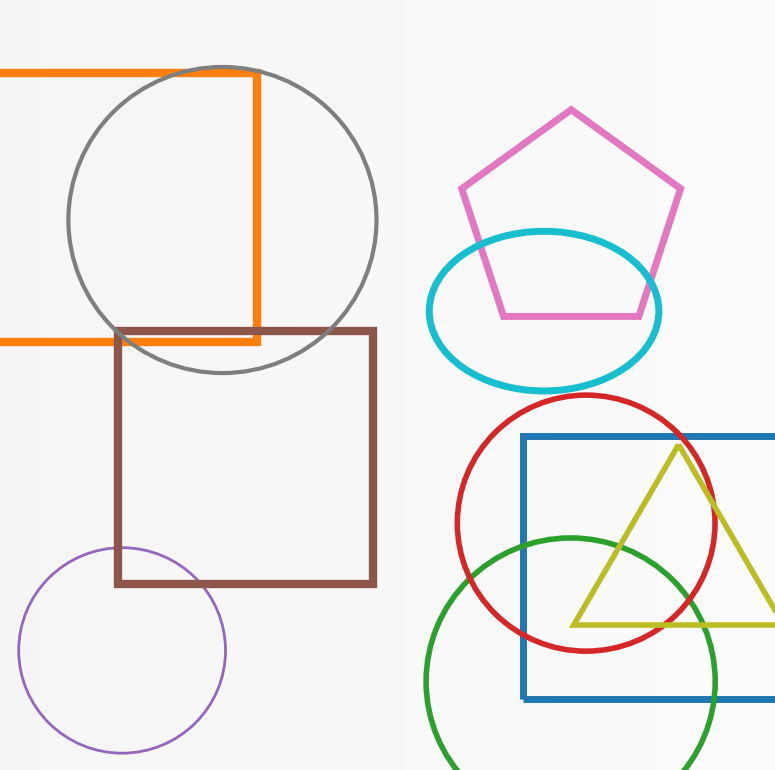[{"shape": "square", "thickness": 2.5, "radius": 0.85, "center": [0.845, 0.263]}, {"shape": "square", "thickness": 3, "radius": 0.88, "center": [0.156, 0.73]}, {"shape": "circle", "thickness": 2, "radius": 0.93, "center": [0.736, 0.115]}, {"shape": "circle", "thickness": 2, "radius": 0.83, "center": [0.756, 0.321]}, {"shape": "circle", "thickness": 1, "radius": 0.67, "center": [0.158, 0.155]}, {"shape": "square", "thickness": 3, "radius": 0.82, "center": [0.317, 0.406]}, {"shape": "pentagon", "thickness": 2.5, "radius": 0.74, "center": [0.737, 0.709]}, {"shape": "circle", "thickness": 1.5, "radius": 0.99, "center": [0.287, 0.714]}, {"shape": "triangle", "thickness": 2, "radius": 0.78, "center": [0.876, 0.266]}, {"shape": "oval", "thickness": 2.5, "radius": 0.74, "center": [0.702, 0.596]}]